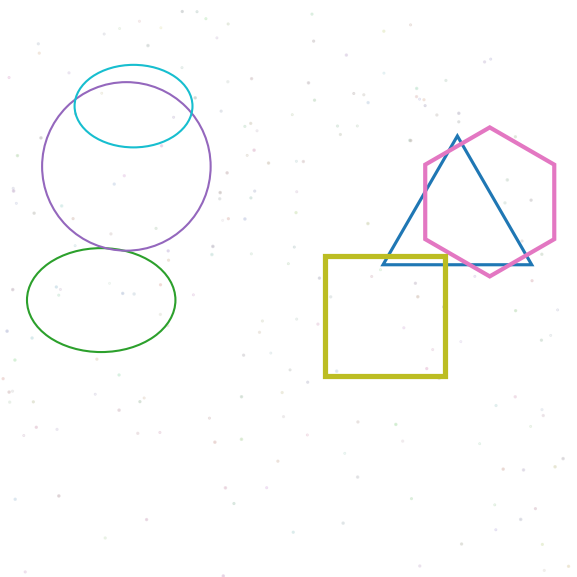[{"shape": "triangle", "thickness": 1.5, "radius": 0.74, "center": [0.792, 0.615]}, {"shape": "oval", "thickness": 1, "radius": 0.64, "center": [0.175, 0.479]}, {"shape": "circle", "thickness": 1, "radius": 0.73, "center": [0.219, 0.711]}, {"shape": "hexagon", "thickness": 2, "radius": 0.65, "center": [0.848, 0.65]}, {"shape": "square", "thickness": 2.5, "radius": 0.52, "center": [0.667, 0.452]}, {"shape": "oval", "thickness": 1, "radius": 0.51, "center": [0.231, 0.815]}]